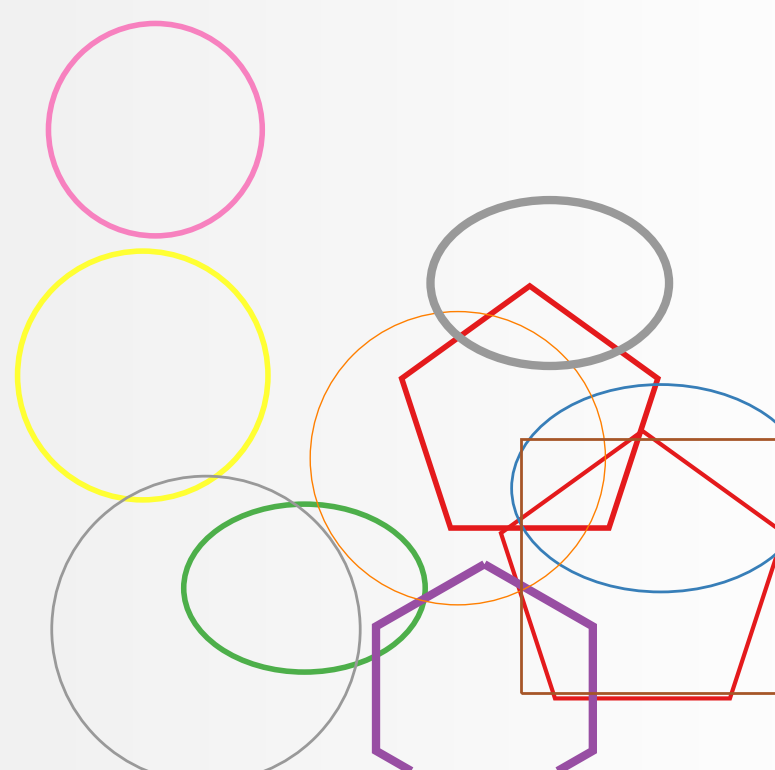[{"shape": "pentagon", "thickness": 1.5, "radius": 0.96, "center": [0.829, 0.248]}, {"shape": "pentagon", "thickness": 2, "radius": 0.87, "center": [0.684, 0.455]}, {"shape": "oval", "thickness": 1, "radius": 0.96, "center": [0.853, 0.366]}, {"shape": "oval", "thickness": 2, "radius": 0.78, "center": [0.393, 0.236]}, {"shape": "hexagon", "thickness": 3, "radius": 0.81, "center": [0.625, 0.106]}, {"shape": "circle", "thickness": 0.5, "radius": 0.95, "center": [0.591, 0.405]}, {"shape": "circle", "thickness": 2, "radius": 0.81, "center": [0.184, 0.512]}, {"shape": "square", "thickness": 1, "radius": 0.83, "center": [0.837, 0.265]}, {"shape": "circle", "thickness": 2, "radius": 0.69, "center": [0.2, 0.832]}, {"shape": "circle", "thickness": 1, "radius": 1.0, "center": [0.266, 0.183]}, {"shape": "oval", "thickness": 3, "radius": 0.77, "center": [0.709, 0.632]}]